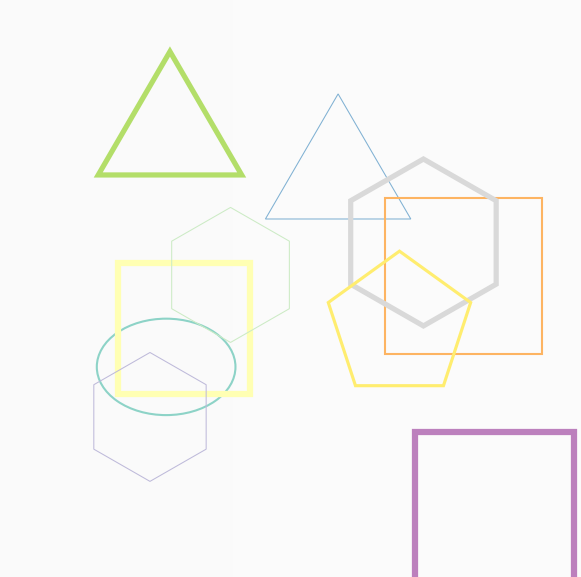[{"shape": "oval", "thickness": 1, "radius": 0.6, "center": [0.286, 0.364]}, {"shape": "square", "thickness": 3, "radius": 0.57, "center": [0.316, 0.43]}, {"shape": "hexagon", "thickness": 0.5, "radius": 0.56, "center": [0.258, 0.277]}, {"shape": "triangle", "thickness": 0.5, "radius": 0.72, "center": [0.582, 0.692]}, {"shape": "square", "thickness": 1, "radius": 0.67, "center": [0.798, 0.521]}, {"shape": "triangle", "thickness": 2.5, "radius": 0.71, "center": [0.292, 0.767]}, {"shape": "hexagon", "thickness": 2.5, "radius": 0.72, "center": [0.728, 0.579]}, {"shape": "square", "thickness": 3, "radius": 0.69, "center": [0.85, 0.114]}, {"shape": "hexagon", "thickness": 0.5, "radius": 0.58, "center": [0.397, 0.523]}, {"shape": "pentagon", "thickness": 1.5, "radius": 0.64, "center": [0.687, 0.435]}]